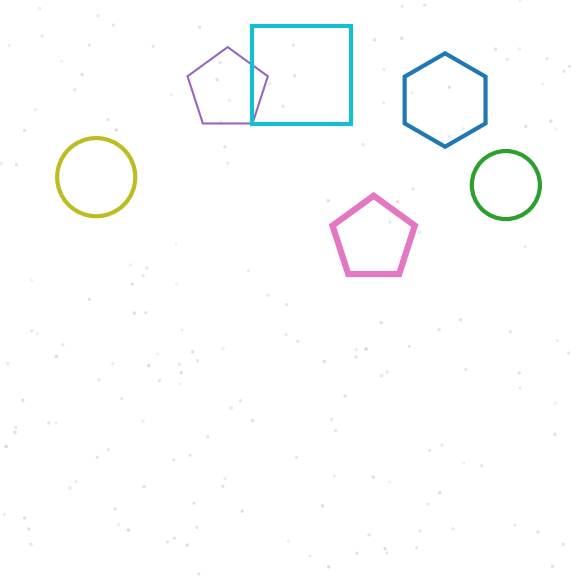[{"shape": "hexagon", "thickness": 2, "radius": 0.4, "center": [0.771, 0.826]}, {"shape": "circle", "thickness": 2, "radius": 0.29, "center": [0.876, 0.679]}, {"shape": "pentagon", "thickness": 1, "radius": 0.37, "center": [0.394, 0.844]}, {"shape": "pentagon", "thickness": 3, "radius": 0.37, "center": [0.647, 0.585]}, {"shape": "circle", "thickness": 2, "radius": 0.34, "center": [0.167, 0.692]}, {"shape": "square", "thickness": 2, "radius": 0.43, "center": [0.521, 0.869]}]